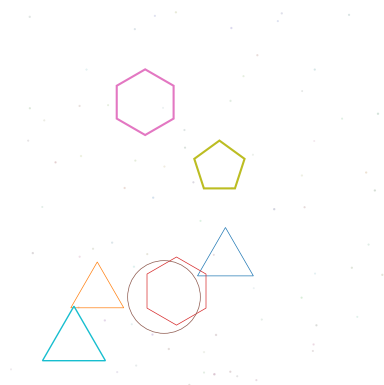[{"shape": "triangle", "thickness": 0.5, "radius": 0.42, "center": [0.586, 0.325]}, {"shape": "triangle", "thickness": 0.5, "radius": 0.4, "center": [0.253, 0.24]}, {"shape": "hexagon", "thickness": 0.5, "radius": 0.44, "center": [0.458, 0.244]}, {"shape": "circle", "thickness": 0.5, "radius": 0.47, "center": [0.426, 0.229]}, {"shape": "hexagon", "thickness": 1.5, "radius": 0.43, "center": [0.377, 0.735]}, {"shape": "pentagon", "thickness": 1.5, "radius": 0.34, "center": [0.57, 0.566]}, {"shape": "triangle", "thickness": 1, "radius": 0.47, "center": [0.192, 0.11]}]